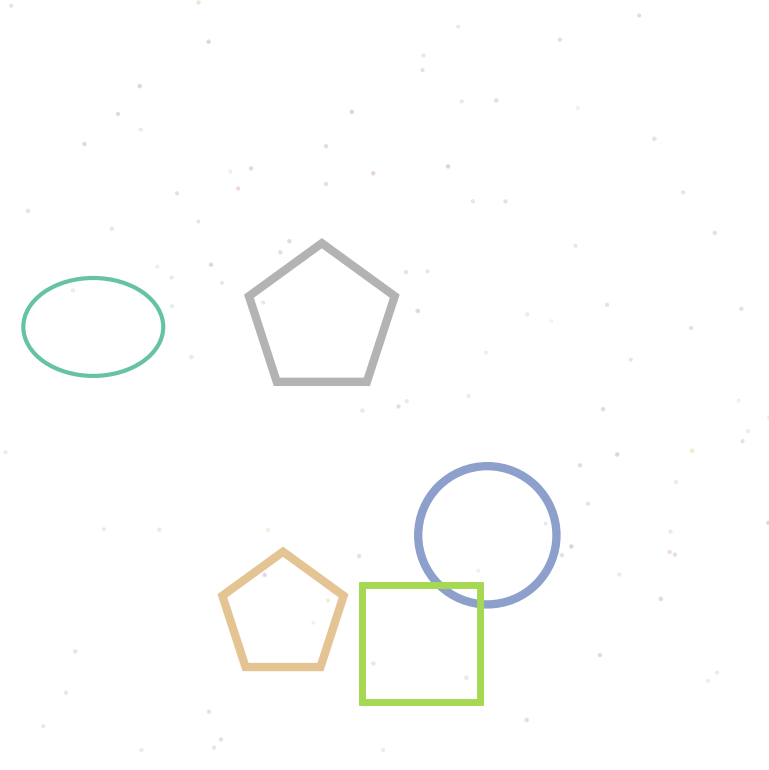[{"shape": "oval", "thickness": 1.5, "radius": 0.45, "center": [0.121, 0.575]}, {"shape": "circle", "thickness": 3, "radius": 0.45, "center": [0.633, 0.305]}, {"shape": "square", "thickness": 2.5, "radius": 0.38, "center": [0.547, 0.164]}, {"shape": "pentagon", "thickness": 3, "radius": 0.41, "center": [0.368, 0.201]}, {"shape": "pentagon", "thickness": 3, "radius": 0.5, "center": [0.418, 0.585]}]